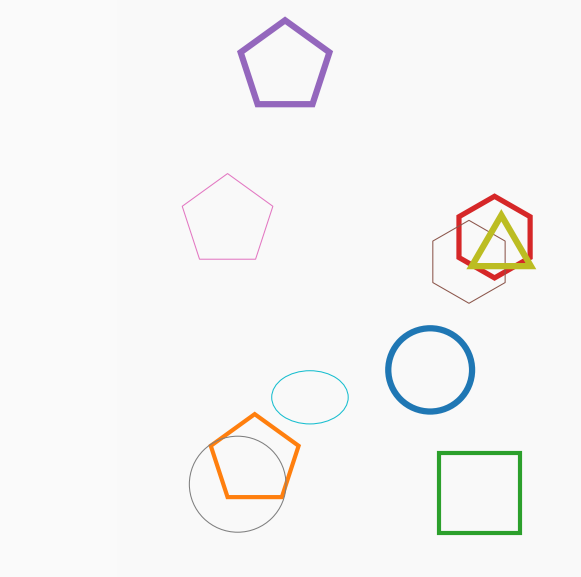[{"shape": "circle", "thickness": 3, "radius": 0.36, "center": [0.74, 0.359]}, {"shape": "pentagon", "thickness": 2, "radius": 0.4, "center": [0.438, 0.203]}, {"shape": "square", "thickness": 2, "radius": 0.35, "center": [0.825, 0.145]}, {"shape": "hexagon", "thickness": 2.5, "radius": 0.35, "center": [0.851, 0.589]}, {"shape": "pentagon", "thickness": 3, "radius": 0.4, "center": [0.49, 0.884]}, {"shape": "hexagon", "thickness": 0.5, "radius": 0.36, "center": [0.807, 0.546]}, {"shape": "pentagon", "thickness": 0.5, "radius": 0.41, "center": [0.391, 0.617]}, {"shape": "circle", "thickness": 0.5, "radius": 0.42, "center": [0.409, 0.161]}, {"shape": "triangle", "thickness": 3, "radius": 0.29, "center": [0.862, 0.568]}, {"shape": "oval", "thickness": 0.5, "radius": 0.33, "center": [0.533, 0.311]}]